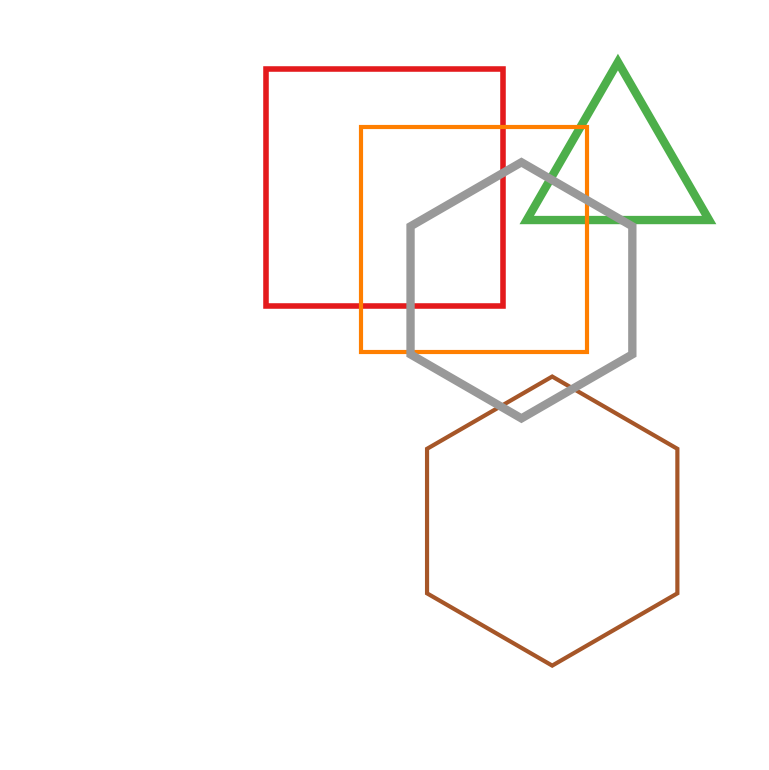[{"shape": "square", "thickness": 2, "radius": 0.77, "center": [0.5, 0.756]}, {"shape": "triangle", "thickness": 3, "radius": 0.68, "center": [0.803, 0.783]}, {"shape": "square", "thickness": 1.5, "radius": 0.73, "center": [0.615, 0.689]}, {"shape": "hexagon", "thickness": 1.5, "radius": 0.94, "center": [0.717, 0.323]}, {"shape": "hexagon", "thickness": 3, "radius": 0.83, "center": [0.677, 0.623]}]